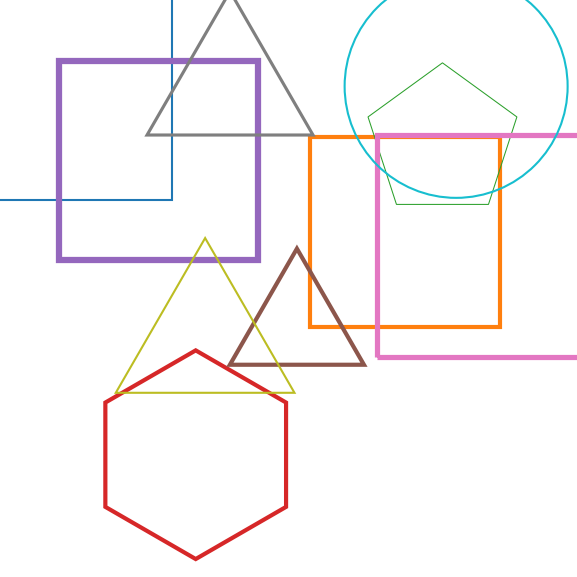[{"shape": "square", "thickness": 1, "radius": 0.96, "center": [0.105, 0.845]}, {"shape": "square", "thickness": 2, "radius": 0.82, "center": [0.701, 0.598]}, {"shape": "pentagon", "thickness": 0.5, "radius": 0.68, "center": [0.766, 0.755]}, {"shape": "hexagon", "thickness": 2, "radius": 0.9, "center": [0.339, 0.212]}, {"shape": "square", "thickness": 3, "radius": 0.86, "center": [0.274, 0.721]}, {"shape": "triangle", "thickness": 2, "radius": 0.67, "center": [0.514, 0.435]}, {"shape": "square", "thickness": 2.5, "radius": 0.96, "center": [0.845, 0.573]}, {"shape": "triangle", "thickness": 1.5, "radius": 0.83, "center": [0.398, 0.848]}, {"shape": "triangle", "thickness": 1, "radius": 0.89, "center": [0.355, 0.408]}, {"shape": "circle", "thickness": 1, "radius": 0.97, "center": [0.79, 0.85]}]